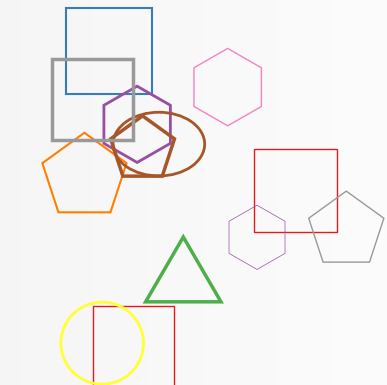[{"shape": "square", "thickness": 1, "radius": 0.54, "center": [0.764, 0.506]}, {"shape": "square", "thickness": 1, "radius": 0.52, "center": [0.344, 0.101]}, {"shape": "square", "thickness": 1.5, "radius": 0.56, "center": [0.281, 0.867]}, {"shape": "triangle", "thickness": 2.5, "radius": 0.56, "center": [0.473, 0.272]}, {"shape": "hexagon", "thickness": 2, "radius": 0.5, "center": [0.354, 0.677]}, {"shape": "hexagon", "thickness": 0.5, "radius": 0.42, "center": [0.663, 0.384]}, {"shape": "pentagon", "thickness": 1.5, "radius": 0.57, "center": [0.218, 0.541]}, {"shape": "circle", "thickness": 2, "radius": 0.53, "center": [0.264, 0.109]}, {"shape": "pentagon", "thickness": 2.5, "radius": 0.43, "center": [0.368, 0.613]}, {"shape": "oval", "thickness": 2, "radius": 0.59, "center": [0.41, 0.626]}, {"shape": "hexagon", "thickness": 1, "radius": 0.5, "center": [0.588, 0.774]}, {"shape": "square", "thickness": 2.5, "radius": 0.52, "center": [0.239, 0.741]}, {"shape": "pentagon", "thickness": 1, "radius": 0.51, "center": [0.894, 0.402]}]